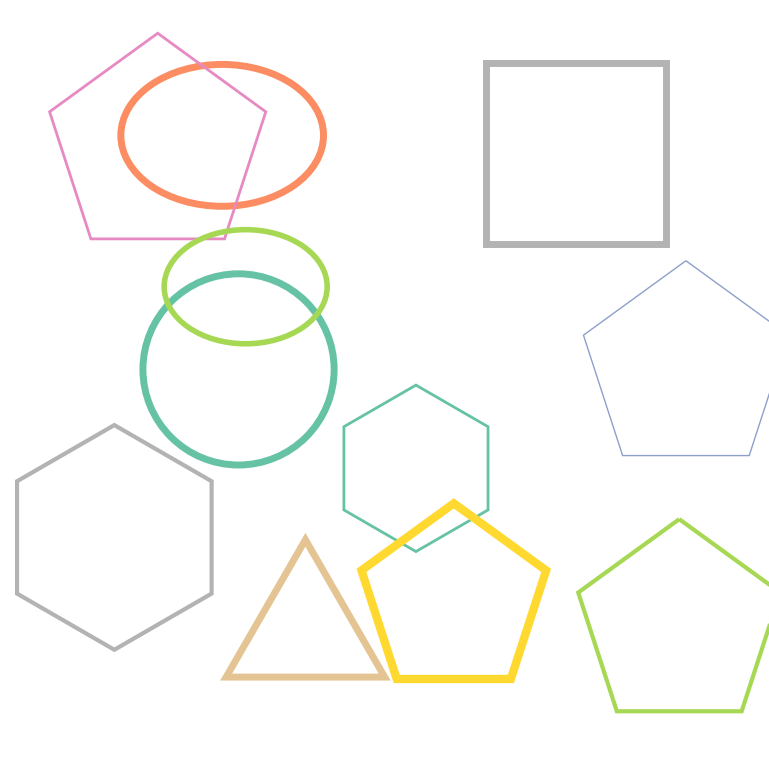[{"shape": "hexagon", "thickness": 1, "radius": 0.54, "center": [0.54, 0.392]}, {"shape": "circle", "thickness": 2.5, "radius": 0.62, "center": [0.31, 0.52]}, {"shape": "oval", "thickness": 2.5, "radius": 0.66, "center": [0.289, 0.824]}, {"shape": "pentagon", "thickness": 0.5, "radius": 0.7, "center": [0.891, 0.522]}, {"shape": "pentagon", "thickness": 1, "radius": 0.74, "center": [0.205, 0.809]}, {"shape": "pentagon", "thickness": 1.5, "radius": 0.69, "center": [0.882, 0.188]}, {"shape": "oval", "thickness": 2, "radius": 0.53, "center": [0.319, 0.628]}, {"shape": "pentagon", "thickness": 3, "radius": 0.63, "center": [0.589, 0.22]}, {"shape": "triangle", "thickness": 2.5, "radius": 0.59, "center": [0.397, 0.18]}, {"shape": "square", "thickness": 2.5, "radius": 0.59, "center": [0.748, 0.801]}, {"shape": "hexagon", "thickness": 1.5, "radius": 0.73, "center": [0.148, 0.302]}]